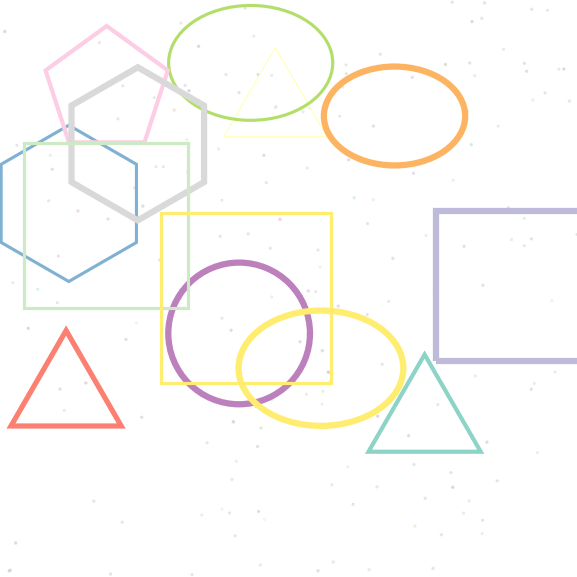[{"shape": "triangle", "thickness": 2, "radius": 0.56, "center": [0.735, 0.273]}, {"shape": "triangle", "thickness": 0.5, "radius": 0.52, "center": [0.477, 0.814]}, {"shape": "square", "thickness": 3, "radius": 0.65, "center": [0.884, 0.504]}, {"shape": "triangle", "thickness": 2.5, "radius": 0.55, "center": [0.114, 0.317]}, {"shape": "hexagon", "thickness": 1.5, "radius": 0.68, "center": [0.119, 0.647]}, {"shape": "oval", "thickness": 3, "radius": 0.61, "center": [0.683, 0.798]}, {"shape": "oval", "thickness": 1.5, "radius": 0.71, "center": [0.434, 0.89]}, {"shape": "pentagon", "thickness": 2, "radius": 0.56, "center": [0.185, 0.843]}, {"shape": "hexagon", "thickness": 3, "radius": 0.66, "center": [0.239, 0.75]}, {"shape": "circle", "thickness": 3, "radius": 0.61, "center": [0.414, 0.422]}, {"shape": "square", "thickness": 1.5, "radius": 0.71, "center": [0.184, 0.609]}, {"shape": "oval", "thickness": 3, "radius": 0.71, "center": [0.556, 0.362]}, {"shape": "square", "thickness": 1.5, "radius": 0.74, "center": [0.427, 0.483]}]